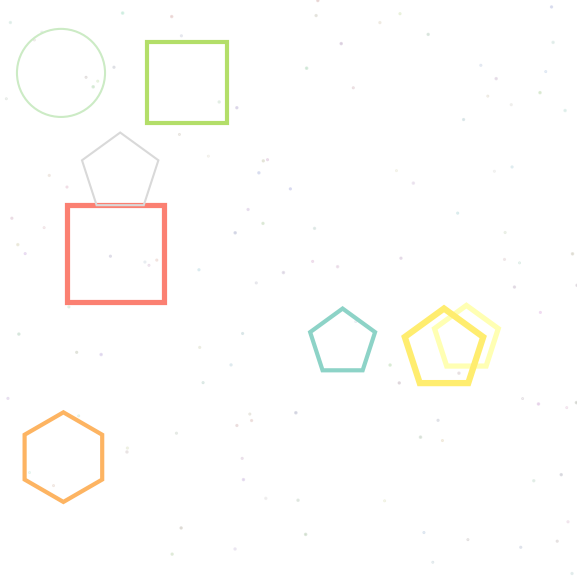[{"shape": "pentagon", "thickness": 2, "radius": 0.3, "center": [0.593, 0.406]}, {"shape": "pentagon", "thickness": 2.5, "radius": 0.29, "center": [0.808, 0.412]}, {"shape": "square", "thickness": 2.5, "radius": 0.42, "center": [0.2, 0.56]}, {"shape": "hexagon", "thickness": 2, "radius": 0.39, "center": [0.11, 0.208]}, {"shape": "square", "thickness": 2, "radius": 0.35, "center": [0.324, 0.856]}, {"shape": "pentagon", "thickness": 1, "radius": 0.35, "center": [0.208, 0.7]}, {"shape": "circle", "thickness": 1, "radius": 0.38, "center": [0.106, 0.873]}, {"shape": "pentagon", "thickness": 3, "radius": 0.36, "center": [0.769, 0.394]}]